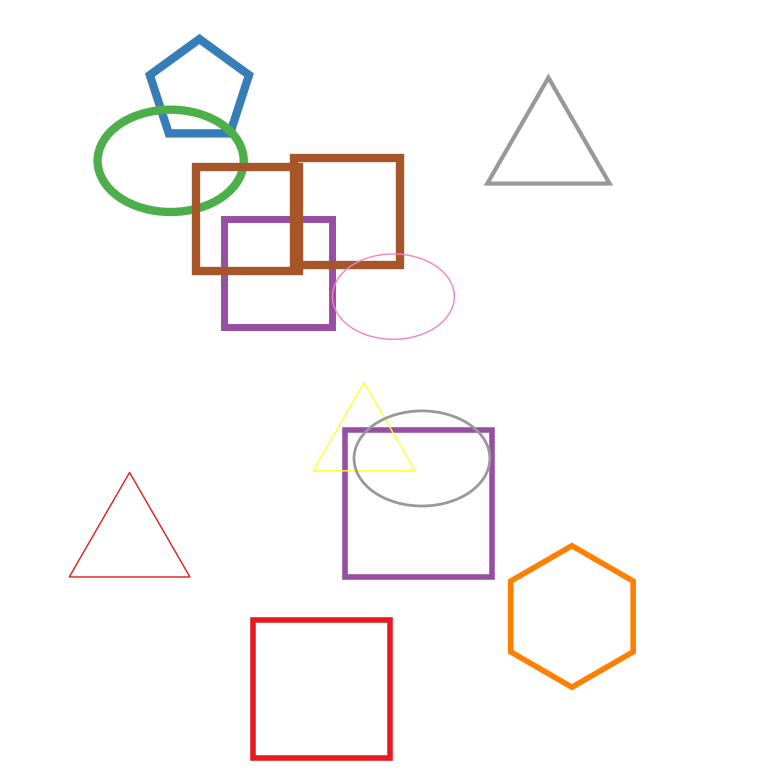[{"shape": "square", "thickness": 2, "radius": 0.45, "center": [0.417, 0.105]}, {"shape": "triangle", "thickness": 0.5, "radius": 0.45, "center": [0.168, 0.296]}, {"shape": "pentagon", "thickness": 3, "radius": 0.34, "center": [0.259, 0.882]}, {"shape": "oval", "thickness": 3, "radius": 0.47, "center": [0.222, 0.791]}, {"shape": "square", "thickness": 2, "radius": 0.48, "center": [0.544, 0.346]}, {"shape": "square", "thickness": 2.5, "radius": 0.35, "center": [0.361, 0.646]}, {"shape": "hexagon", "thickness": 2, "radius": 0.46, "center": [0.743, 0.199]}, {"shape": "triangle", "thickness": 0.5, "radius": 0.38, "center": [0.473, 0.427]}, {"shape": "square", "thickness": 3, "radius": 0.35, "center": [0.451, 0.725]}, {"shape": "square", "thickness": 3, "radius": 0.34, "center": [0.322, 0.715]}, {"shape": "oval", "thickness": 0.5, "radius": 0.4, "center": [0.511, 0.615]}, {"shape": "oval", "thickness": 1, "radius": 0.44, "center": [0.548, 0.405]}, {"shape": "triangle", "thickness": 1.5, "radius": 0.46, "center": [0.712, 0.807]}]